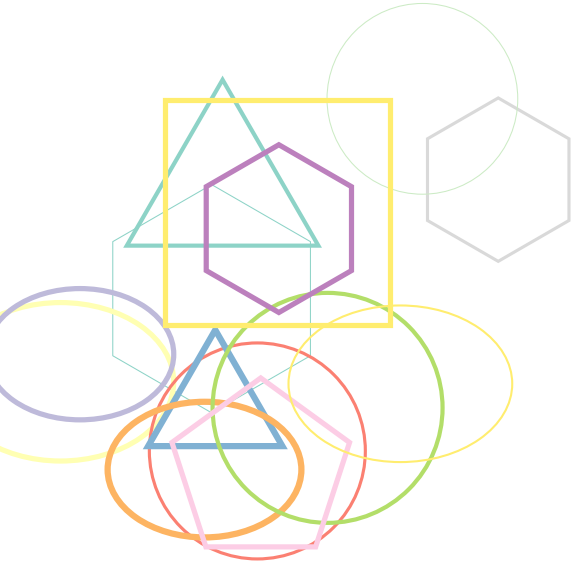[{"shape": "hexagon", "thickness": 0.5, "radius": 0.99, "center": [0.366, 0.482]}, {"shape": "triangle", "thickness": 2, "radius": 0.96, "center": [0.385, 0.67]}, {"shape": "oval", "thickness": 2.5, "radius": 0.98, "center": [0.105, 0.338]}, {"shape": "oval", "thickness": 2.5, "radius": 0.81, "center": [0.138, 0.386]}, {"shape": "circle", "thickness": 1.5, "radius": 0.94, "center": [0.446, 0.218]}, {"shape": "triangle", "thickness": 3, "radius": 0.67, "center": [0.373, 0.294]}, {"shape": "oval", "thickness": 3, "radius": 0.84, "center": [0.354, 0.186]}, {"shape": "circle", "thickness": 2, "radius": 1.0, "center": [0.567, 0.293]}, {"shape": "pentagon", "thickness": 2.5, "radius": 0.81, "center": [0.452, 0.183]}, {"shape": "hexagon", "thickness": 1.5, "radius": 0.71, "center": [0.863, 0.688]}, {"shape": "hexagon", "thickness": 2.5, "radius": 0.73, "center": [0.483, 0.603]}, {"shape": "circle", "thickness": 0.5, "radius": 0.83, "center": [0.731, 0.828]}, {"shape": "square", "thickness": 2.5, "radius": 0.97, "center": [0.481, 0.631]}, {"shape": "oval", "thickness": 1, "radius": 0.97, "center": [0.693, 0.335]}]